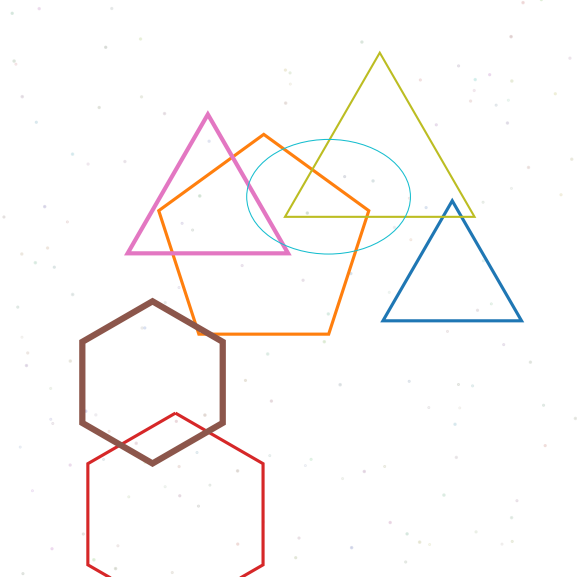[{"shape": "triangle", "thickness": 1.5, "radius": 0.69, "center": [0.783, 0.513]}, {"shape": "pentagon", "thickness": 1.5, "radius": 0.96, "center": [0.457, 0.575]}, {"shape": "hexagon", "thickness": 1.5, "radius": 0.88, "center": [0.304, 0.109]}, {"shape": "hexagon", "thickness": 3, "radius": 0.7, "center": [0.264, 0.337]}, {"shape": "triangle", "thickness": 2, "radius": 0.8, "center": [0.36, 0.641]}, {"shape": "triangle", "thickness": 1, "radius": 0.95, "center": [0.658, 0.718]}, {"shape": "oval", "thickness": 0.5, "radius": 0.71, "center": [0.569, 0.658]}]